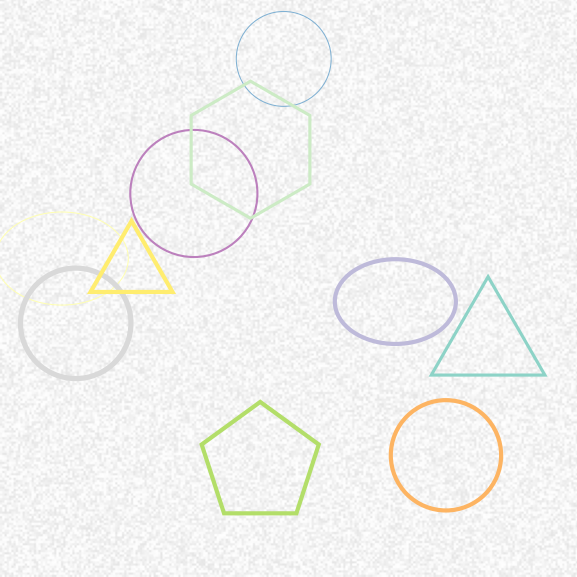[{"shape": "triangle", "thickness": 1.5, "radius": 0.57, "center": [0.845, 0.406]}, {"shape": "oval", "thickness": 0.5, "radius": 0.58, "center": [0.107, 0.551]}, {"shape": "oval", "thickness": 2, "radius": 0.52, "center": [0.685, 0.477]}, {"shape": "circle", "thickness": 0.5, "radius": 0.41, "center": [0.491, 0.897]}, {"shape": "circle", "thickness": 2, "radius": 0.48, "center": [0.772, 0.211]}, {"shape": "pentagon", "thickness": 2, "radius": 0.53, "center": [0.451, 0.197]}, {"shape": "circle", "thickness": 2.5, "radius": 0.48, "center": [0.131, 0.439]}, {"shape": "circle", "thickness": 1, "radius": 0.55, "center": [0.336, 0.664]}, {"shape": "hexagon", "thickness": 1.5, "radius": 0.59, "center": [0.434, 0.74]}, {"shape": "triangle", "thickness": 2, "radius": 0.41, "center": [0.228, 0.535]}]